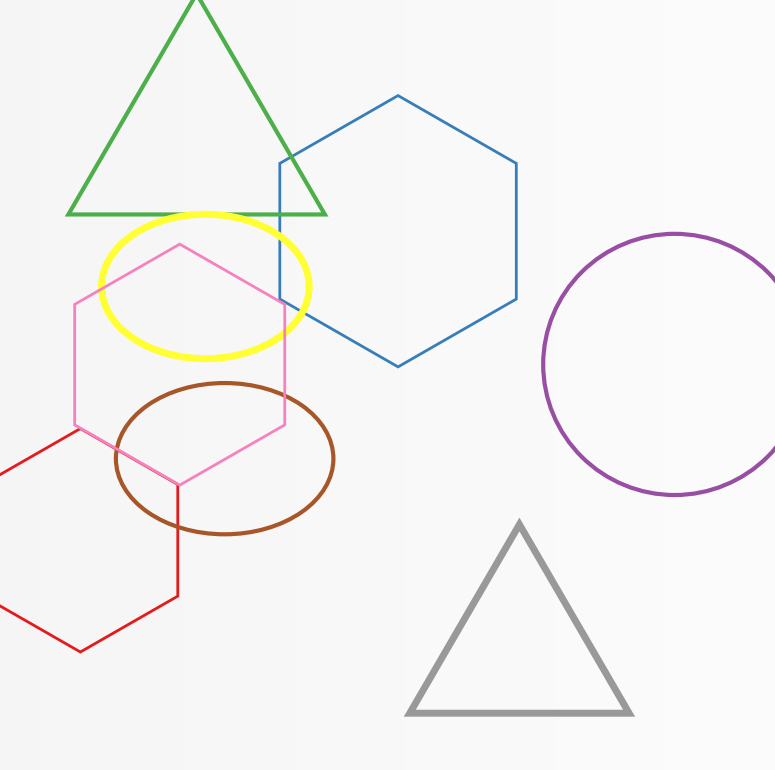[{"shape": "hexagon", "thickness": 1, "radius": 0.73, "center": [0.104, 0.298]}, {"shape": "hexagon", "thickness": 1, "radius": 0.88, "center": [0.514, 0.7]}, {"shape": "triangle", "thickness": 1.5, "radius": 0.96, "center": [0.254, 0.817]}, {"shape": "circle", "thickness": 1.5, "radius": 0.85, "center": [0.87, 0.527]}, {"shape": "oval", "thickness": 2.5, "radius": 0.67, "center": [0.265, 0.628]}, {"shape": "oval", "thickness": 1.5, "radius": 0.7, "center": [0.29, 0.404]}, {"shape": "hexagon", "thickness": 1, "radius": 0.78, "center": [0.232, 0.526]}, {"shape": "triangle", "thickness": 2.5, "radius": 0.82, "center": [0.67, 0.155]}]